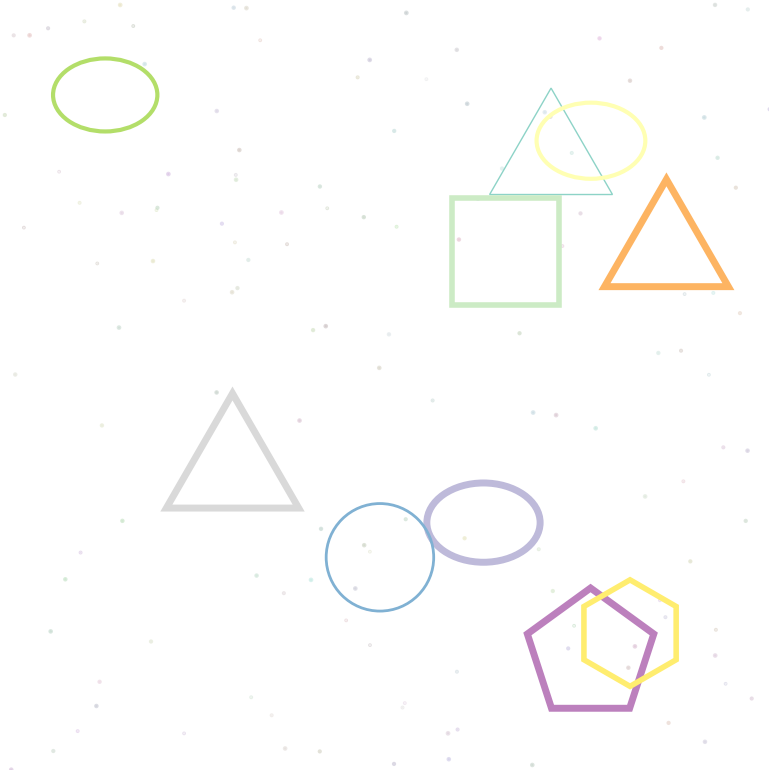[{"shape": "triangle", "thickness": 0.5, "radius": 0.46, "center": [0.716, 0.793]}, {"shape": "oval", "thickness": 1.5, "radius": 0.35, "center": [0.767, 0.817]}, {"shape": "oval", "thickness": 2.5, "radius": 0.37, "center": [0.628, 0.321]}, {"shape": "circle", "thickness": 1, "radius": 0.35, "center": [0.493, 0.276]}, {"shape": "triangle", "thickness": 2.5, "radius": 0.46, "center": [0.866, 0.674]}, {"shape": "oval", "thickness": 1.5, "radius": 0.34, "center": [0.137, 0.877]}, {"shape": "triangle", "thickness": 2.5, "radius": 0.5, "center": [0.302, 0.39]}, {"shape": "pentagon", "thickness": 2.5, "radius": 0.43, "center": [0.767, 0.15]}, {"shape": "square", "thickness": 2, "radius": 0.35, "center": [0.656, 0.674]}, {"shape": "hexagon", "thickness": 2, "radius": 0.35, "center": [0.818, 0.178]}]